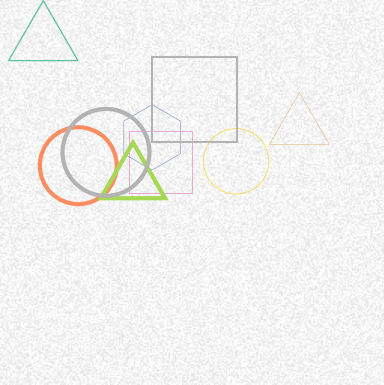[{"shape": "triangle", "thickness": 1, "radius": 0.52, "center": [0.112, 0.895]}, {"shape": "circle", "thickness": 3, "radius": 0.5, "center": [0.203, 0.57]}, {"shape": "hexagon", "thickness": 0.5, "radius": 0.42, "center": [0.395, 0.643]}, {"shape": "square", "thickness": 0.5, "radius": 0.4, "center": [0.417, 0.578]}, {"shape": "triangle", "thickness": 3, "radius": 0.48, "center": [0.345, 0.533]}, {"shape": "circle", "thickness": 0.5, "radius": 0.42, "center": [0.613, 0.581]}, {"shape": "triangle", "thickness": 0.5, "radius": 0.45, "center": [0.778, 0.67]}, {"shape": "circle", "thickness": 3, "radius": 0.56, "center": [0.275, 0.604]}, {"shape": "square", "thickness": 1.5, "radius": 0.55, "center": [0.504, 0.74]}]